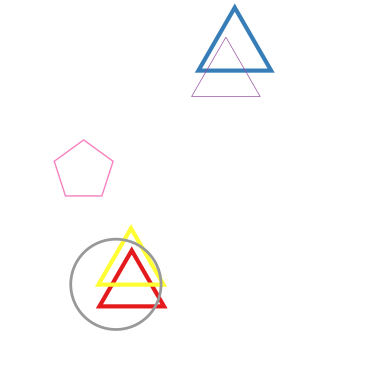[{"shape": "triangle", "thickness": 3, "radius": 0.48, "center": [0.342, 0.253]}, {"shape": "triangle", "thickness": 3, "radius": 0.55, "center": [0.61, 0.871]}, {"shape": "triangle", "thickness": 0.5, "radius": 0.51, "center": [0.587, 0.801]}, {"shape": "triangle", "thickness": 3, "radius": 0.49, "center": [0.34, 0.31]}, {"shape": "pentagon", "thickness": 1, "radius": 0.4, "center": [0.217, 0.556]}, {"shape": "circle", "thickness": 2, "radius": 0.59, "center": [0.301, 0.261]}]